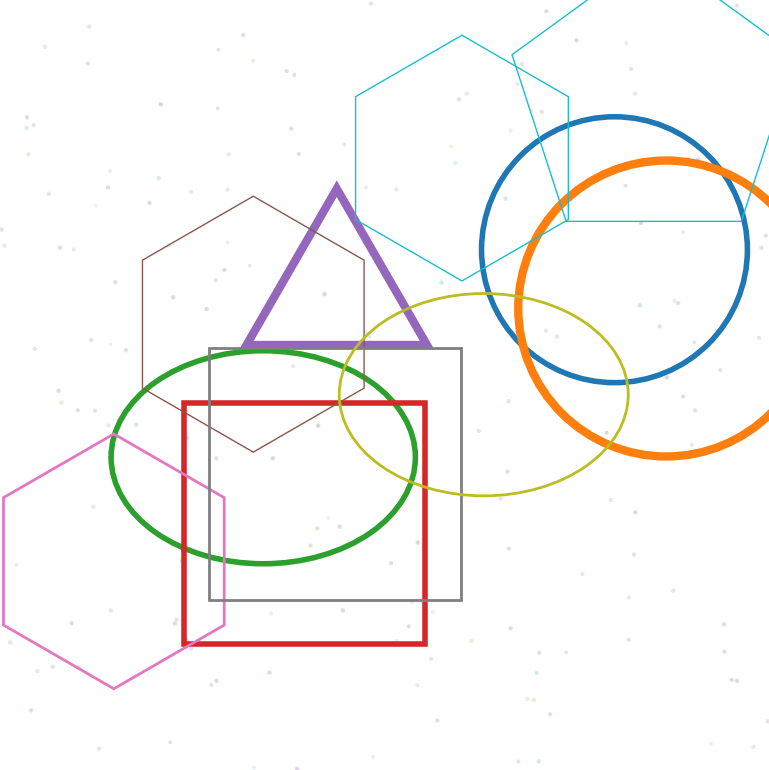[{"shape": "circle", "thickness": 2, "radius": 0.86, "center": [0.798, 0.676]}, {"shape": "circle", "thickness": 3, "radius": 0.96, "center": [0.865, 0.599]}, {"shape": "oval", "thickness": 2, "radius": 0.99, "center": [0.342, 0.406]}, {"shape": "square", "thickness": 2, "radius": 0.78, "center": [0.395, 0.32]}, {"shape": "triangle", "thickness": 3, "radius": 0.68, "center": [0.437, 0.62]}, {"shape": "hexagon", "thickness": 0.5, "radius": 0.83, "center": [0.329, 0.579]}, {"shape": "hexagon", "thickness": 1, "radius": 0.83, "center": [0.148, 0.271]}, {"shape": "square", "thickness": 1, "radius": 0.82, "center": [0.436, 0.384]}, {"shape": "oval", "thickness": 1, "radius": 0.94, "center": [0.628, 0.487]}, {"shape": "hexagon", "thickness": 0.5, "radius": 0.8, "center": [0.6, 0.795]}, {"shape": "pentagon", "thickness": 0.5, "radius": 0.97, "center": [0.849, 0.869]}]